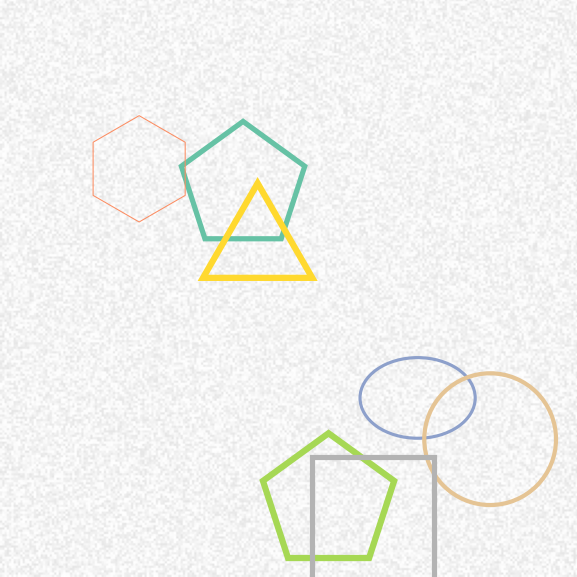[{"shape": "pentagon", "thickness": 2.5, "radius": 0.56, "center": [0.421, 0.677]}, {"shape": "hexagon", "thickness": 0.5, "radius": 0.46, "center": [0.241, 0.707]}, {"shape": "oval", "thickness": 1.5, "radius": 0.5, "center": [0.723, 0.31]}, {"shape": "pentagon", "thickness": 3, "radius": 0.6, "center": [0.569, 0.129]}, {"shape": "triangle", "thickness": 3, "radius": 0.55, "center": [0.446, 0.573]}, {"shape": "circle", "thickness": 2, "radius": 0.57, "center": [0.849, 0.239]}, {"shape": "square", "thickness": 2.5, "radius": 0.53, "center": [0.647, 0.101]}]